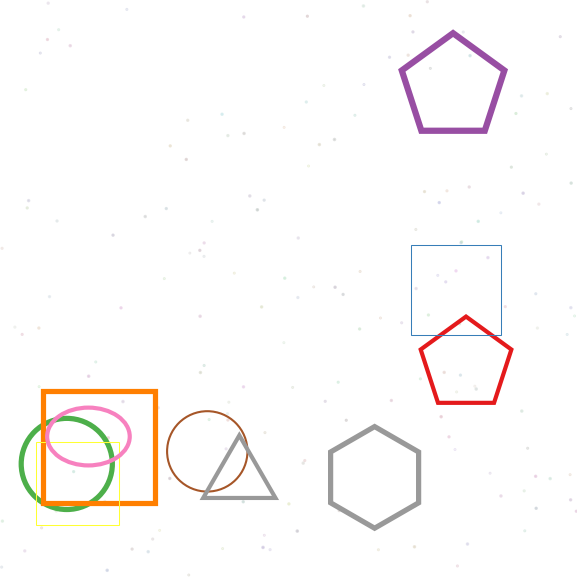[{"shape": "pentagon", "thickness": 2, "radius": 0.41, "center": [0.807, 0.368]}, {"shape": "square", "thickness": 0.5, "radius": 0.39, "center": [0.79, 0.497]}, {"shape": "circle", "thickness": 2.5, "radius": 0.39, "center": [0.116, 0.196]}, {"shape": "pentagon", "thickness": 3, "radius": 0.47, "center": [0.785, 0.848]}, {"shape": "square", "thickness": 2.5, "radius": 0.48, "center": [0.171, 0.225]}, {"shape": "square", "thickness": 0.5, "radius": 0.36, "center": [0.135, 0.162]}, {"shape": "circle", "thickness": 1, "radius": 0.35, "center": [0.359, 0.218]}, {"shape": "oval", "thickness": 2, "radius": 0.36, "center": [0.153, 0.243]}, {"shape": "triangle", "thickness": 2, "radius": 0.36, "center": [0.414, 0.173]}, {"shape": "hexagon", "thickness": 2.5, "radius": 0.44, "center": [0.649, 0.172]}]